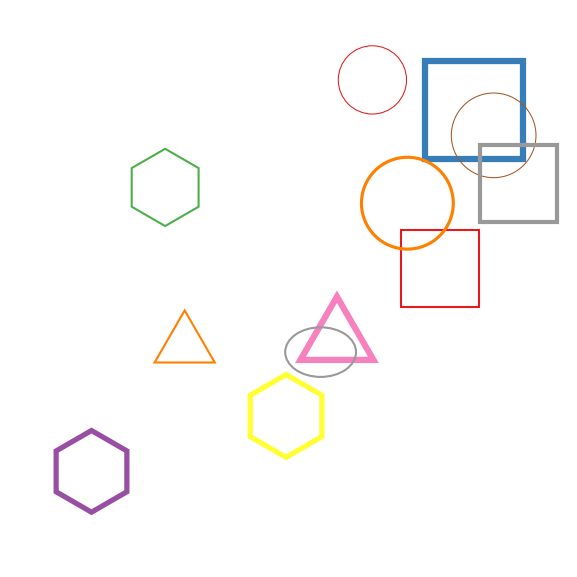[{"shape": "square", "thickness": 1, "radius": 0.34, "center": [0.762, 0.534]}, {"shape": "circle", "thickness": 0.5, "radius": 0.3, "center": [0.645, 0.861]}, {"shape": "square", "thickness": 3, "radius": 0.42, "center": [0.821, 0.808]}, {"shape": "hexagon", "thickness": 1, "radius": 0.33, "center": [0.286, 0.675]}, {"shape": "hexagon", "thickness": 2.5, "radius": 0.35, "center": [0.158, 0.183]}, {"shape": "circle", "thickness": 1.5, "radius": 0.4, "center": [0.705, 0.647]}, {"shape": "triangle", "thickness": 1, "radius": 0.3, "center": [0.32, 0.401]}, {"shape": "hexagon", "thickness": 2.5, "radius": 0.36, "center": [0.495, 0.279]}, {"shape": "circle", "thickness": 0.5, "radius": 0.37, "center": [0.855, 0.765]}, {"shape": "triangle", "thickness": 3, "radius": 0.36, "center": [0.583, 0.412]}, {"shape": "square", "thickness": 2, "radius": 0.33, "center": [0.898, 0.681]}, {"shape": "oval", "thickness": 1, "radius": 0.31, "center": [0.555, 0.389]}]